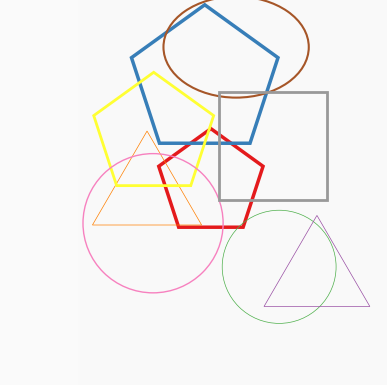[{"shape": "pentagon", "thickness": 2.5, "radius": 0.71, "center": [0.544, 0.524]}, {"shape": "pentagon", "thickness": 2.5, "radius": 0.99, "center": [0.528, 0.789]}, {"shape": "circle", "thickness": 0.5, "radius": 0.73, "center": [0.72, 0.307]}, {"shape": "triangle", "thickness": 0.5, "radius": 0.79, "center": [0.818, 0.283]}, {"shape": "triangle", "thickness": 0.5, "radius": 0.81, "center": [0.379, 0.497]}, {"shape": "pentagon", "thickness": 2, "radius": 0.81, "center": [0.397, 0.649]}, {"shape": "oval", "thickness": 1.5, "radius": 0.94, "center": [0.609, 0.878]}, {"shape": "circle", "thickness": 1, "radius": 0.9, "center": [0.395, 0.42]}, {"shape": "square", "thickness": 2, "radius": 0.7, "center": [0.705, 0.621]}]